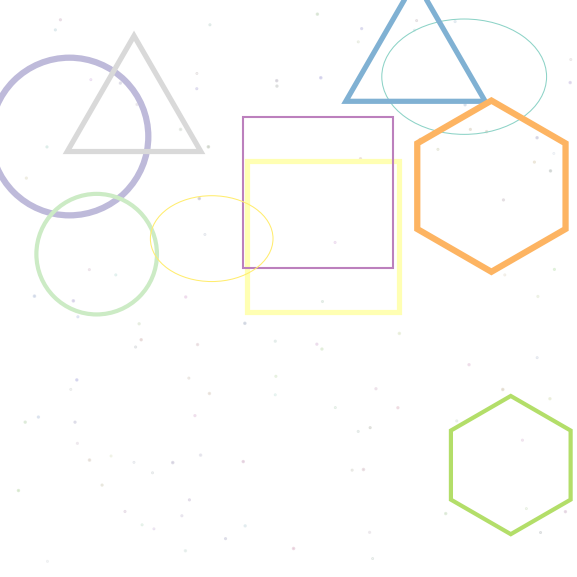[{"shape": "oval", "thickness": 0.5, "radius": 0.71, "center": [0.804, 0.866]}, {"shape": "square", "thickness": 2.5, "radius": 0.66, "center": [0.559, 0.59]}, {"shape": "circle", "thickness": 3, "radius": 0.68, "center": [0.12, 0.763]}, {"shape": "triangle", "thickness": 2.5, "radius": 0.7, "center": [0.719, 0.893]}, {"shape": "hexagon", "thickness": 3, "radius": 0.74, "center": [0.851, 0.677]}, {"shape": "hexagon", "thickness": 2, "radius": 0.6, "center": [0.884, 0.194]}, {"shape": "triangle", "thickness": 2.5, "radius": 0.67, "center": [0.232, 0.804]}, {"shape": "square", "thickness": 1, "radius": 0.65, "center": [0.55, 0.666]}, {"shape": "circle", "thickness": 2, "radius": 0.52, "center": [0.167, 0.559]}, {"shape": "oval", "thickness": 0.5, "radius": 0.53, "center": [0.367, 0.586]}]